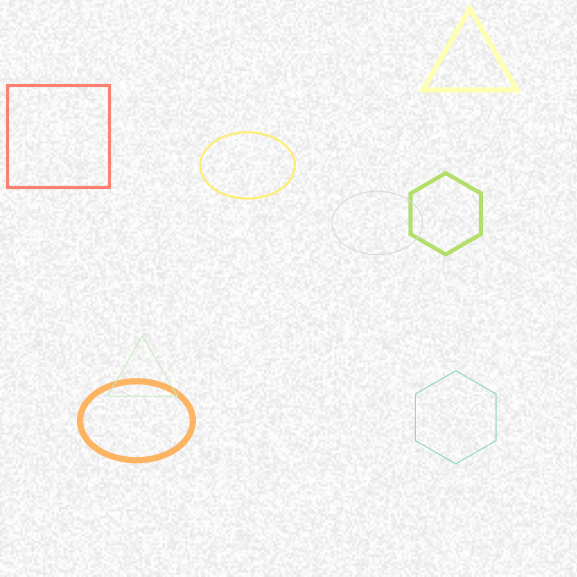[{"shape": "hexagon", "thickness": 0.5, "radius": 0.4, "center": [0.789, 0.277]}, {"shape": "triangle", "thickness": 2.5, "radius": 0.47, "center": [0.814, 0.89]}, {"shape": "square", "thickness": 1.5, "radius": 0.44, "center": [0.101, 0.764]}, {"shape": "oval", "thickness": 3, "radius": 0.49, "center": [0.236, 0.271]}, {"shape": "hexagon", "thickness": 2, "radius": 0.35, "center": [0.772, 0.629]}, {"shape": "oval", "thickness": 0.5, "radius": 0.39, "center": [0.653, 0.613]}, {"shape": "triangle", "thickness": 0.5, "radius": 0.35, "center": [0.247, 0.348]}, {"shape": "oval", "thickness": 1, "radius": 0.41, "center": [0.429, 0.713]}]